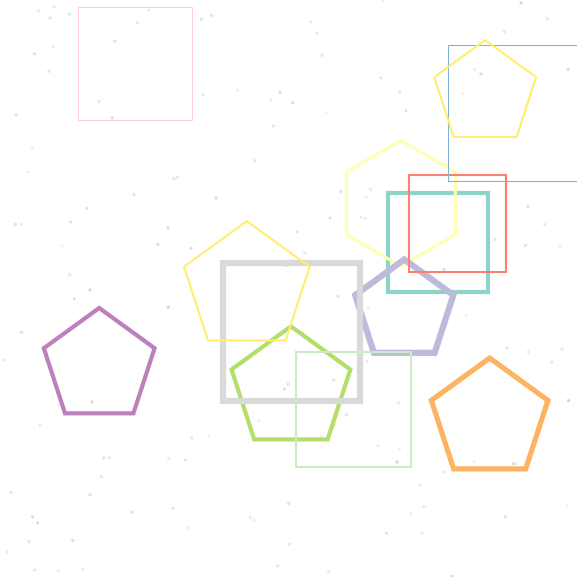[{"shape": "square", "thickness": 2, "radius": 0.43, "center": [0.759, 0.579]}, {"shape": "hexagon", "thickness": 1.5, "radius": 0.54, "center": [0.694, 0.647]}, {"shape": "pentagon", "thickness": 3, "radius": 0.45, "center": [0.7, 0.461]}, {"shape": "square", "thickness": 1, "radius": 0.42, "center": [0.792, 0.612]}, {"shape": "square", "thickness": 0.5, "radius": 0.59, "center": [0.894, 0.804]}, {"shape": "pentagon", "thickness": 2.5, "radius": 0.53, "center": [0.848, 0.273]}, {"shape": "pentagon", "thickness": 2, "radius": 0.54, "center": [0.504, 0.326]}, {"shape": "square", "thickness": 0.5, "radius": 0.49, "center": [0.234, 0.889]}, {"shape": "square", "thickness": 3, "radius": 0.6, "center": [0.505, 0.424]}, {"shape": "pentagon", "thickness": 2, "radius": 0.5, "center": [0.172, 0.365]}, {"shape": "square", "thickness": 1, "radius": 0.49, "center": [0.612, 0.29]}, {"shape": "pentagon", "thickness": 1, "radius": 0.46, "center": [0.84, 0.837]}, {"shape": "pentagon", "thickness": 1, "radius": 0.57, "center": [0.427, 0.502]}]